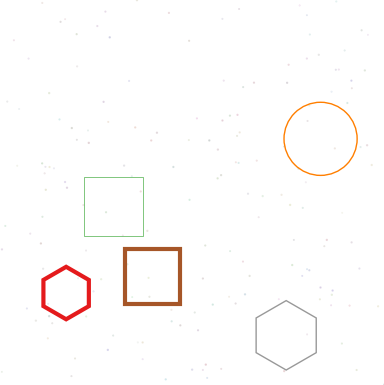[{"shape": "hexagon", "thickness": 3, "radius": 0.34, "center": [0.172, 0.239]}, {"shape": "square", "thickness": 0.5, "radius": 0.38, "center": [0.294, 0.463]}, {"shape": "circle", "thickness": 1, "radius": 0.47, "center": [0.833, 0.639]}, {"shape": "square", "thickness": 3, "radius": 0.36, "center": [0.395, 0.281]}, {"shape": "hexagon", "thickness": 1, "radius": 0.45, "center": [0.743, 0.129]}]